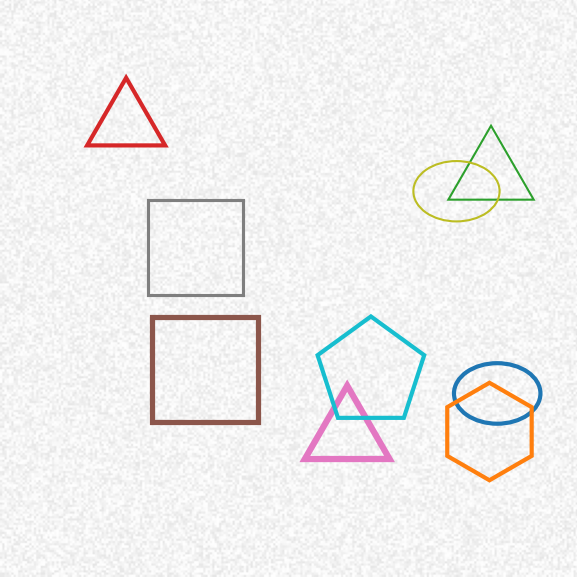[{"shape": "oval", "thickness": 2, "radius": 0.37, "center": [0.861, 0.318]}, {"shape": "hexagon", "thickness": 2, "radius": 0.42, "center": [0.848, 0.252]}, {"shape": "triangle", "thickness": 1, "radius": 0.43, "center": [0.85, 0.696]}, {"shape": "triangle", "thickness": 2, "radius": 0.39, "center": [0.218, 0.786]}, {"shape": "square", "thickness": 2.5, "radius": 0.46, "center": [0.355, 0.359]}, {"shape": "triangle", "thickness": 3, "radius": 0.42, "center": [0.601, 0.247]}, {"shape": "square", "thickness": 1.5, "radius": 0.41, "center": [0.339, 0.57]}, {"shape": "oval", "thickness": 1, "radius": 0.37, "center": [0.79, 0.668]}, {"shape": "pentagon", "thickness": 2, "radius": 0.49, "center": [0.642, 0.354]}]